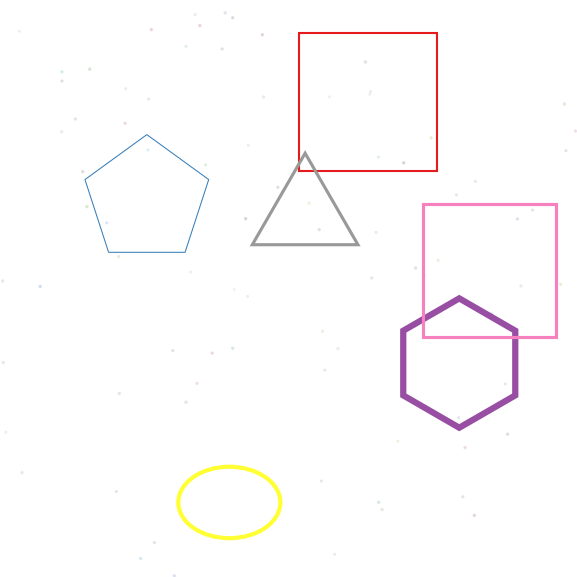[{"shape": "square", "thickness": 1, "radius": 0.6, "center": [0.637, 0.822]}, {"shape": "pentagon", "thickness": 0.5, "radius": 0.56, "center": [0.254, 0.653]}, {"shape": "hexagon", "thickness": 3, "radius": 0.56, "center": [0.795, 0.37]}, {"shape": "oval", "thickness": 2, "radius": 0.44, "center": [0.397, 0.129]}, {"shape": "square", "thickness": 1.5, "radius": 0.58, "center": [0.848, 0.531]}, {"shape": "triangle", "thickness": 1.5, "radius": 0.53, "center": [0.528, 0.628]}]